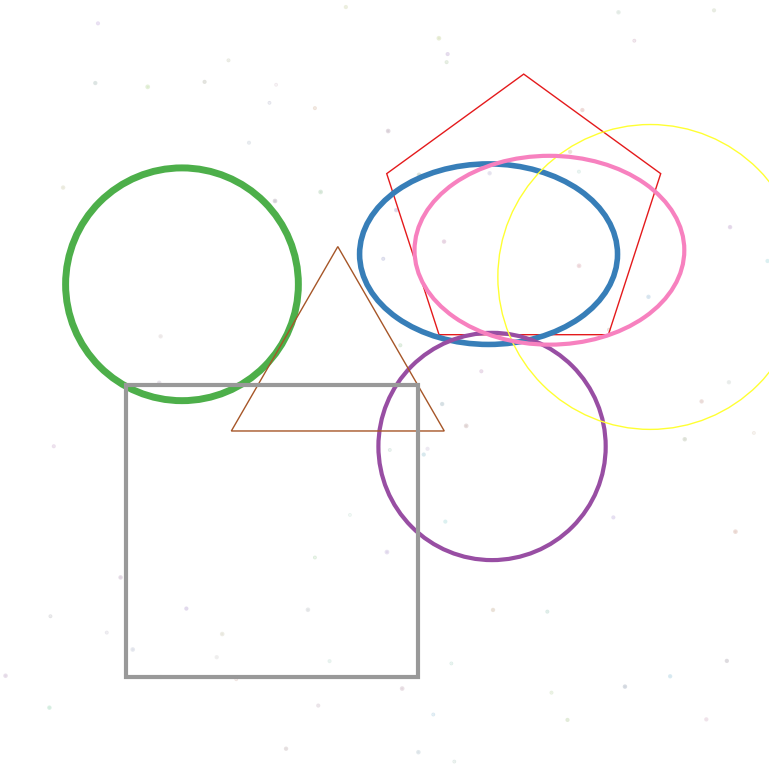[{"shape": "pentagon", "thickness": 0.5, "radius": 0.94, "center": [0.68, 0.717]}, {"shape": "oval", "thickness": 2, "radius": 0.84, "center": [0.634, 0.67]}, {"shape": "circle", "thickness": 2.5, "radius": 0.76, "center": [0.236, 0.631]}, {"shape": "circle", "thickness": 1.5, "radius": 0.74, "center": [0.639, 0.42]}, {"shape": "circle", "thickness": 0.5, "radius": 0.99, "center": [0.845, 0.64]}, {"shape": "triangle", "thickness": 0.5, "radius": 0.8, "center": [0.439, 0.52]}, {"shape": "oval", "thickness": 1.5, "radius": 0.88, "center": [0.714, 0.675]}, {"shape": "square", "thickness": 1.5, "radius": 0.95, "center": [0.354, 0.31]}]